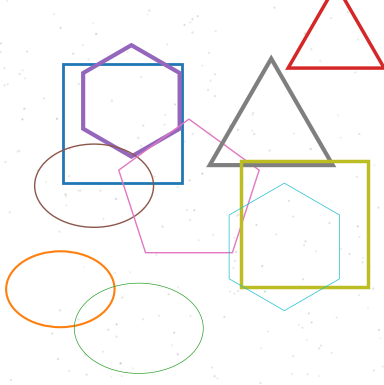[{"shape": "square", "thickness": 2, "radius": 0.77, "center": [0.317, 0.679]}, {"shape": "oval", "thickness": 1.5, "radius": 0.7, "center": [0.157, 0.249]}, {"shape": "oval", "thickness": 0.5, "radius": 0.84, "center": [0.361, 0.147]}, {"shape": "triangle", "thickness": 2.5, "radius": 0.72, "center": [0.873, 0.895]}, {"shape": "hexagon", "thickness": 3, "radius": 0.72, "center": [0.341, 0.738]}, {"shape": "oval", "thickness": 1, "radius": 0.77, "center": [0.244, 0.518]}, {"shape": "pentagon", "thickness": 1, "radius": 0.96, "center": [0.491, 0.499]}, {"shape": "triangle", "thickness": 3, "radius": 0.92, "center": [0.705, 0.663]}, {"shape": "square", "thickness": 2.5, "radius": 0.82, "center": [0.79, 0.419]}, {"shape": "hexagon", "thickness": 0.5, "radius": 0.83, "center": [0.739, 0.359]}]